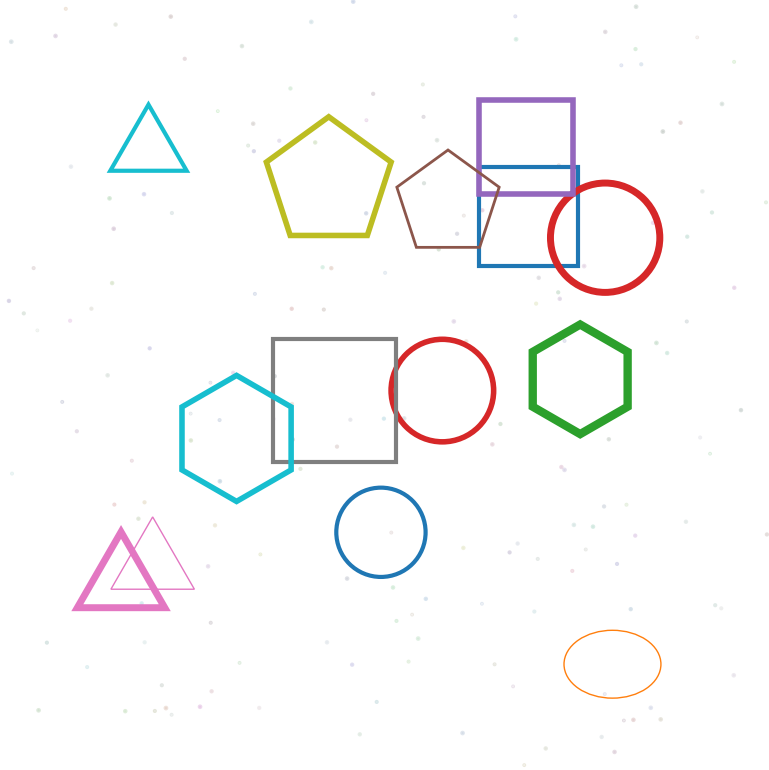[{"shape": "circle", "thickness": 1.5, "radius": 0.29, "center": [0.495, 0.309]}, {"shape": "square", "thickness": 1.5, "radius": 0.32, "center": [0.686, 0.718]}, {"shape": "oval", "thickness": 0.5, "radius": 0.31, "center": [0.795, 0.137]}, {"shape": "hexagon", "thickness": 3, "radius": 0.36, "center": [0.753, 0.507]}, {"shape": "circle", "thickness": 2, "radius": 0.33, "center": [0.574, 0.493]}, {"shape": "circle", "thickness": 2.5, "radius": 0.36, "center": [0.786, 0.691]}, {"shape": "square", "thickness": 2, "radius": 0.3, "center": [0.683, 0.809]}, {"shape": "pentagon", "thickness": 1, "radius": 0.35, "center": [0.582, 0.735]}, {"shape": "triangle", "thickness": 2.5, "radius": 0.33, "center": [0.157, 0.244]}, {"shape": "triangle", "thickness": 0.5, "radius": 0.31, "center": [0.198, 0.266]}, {"shape": "square", "thickness": 1.5, "radius": 0.4, "center": [0.434, 0.479]}, {"shape": "pentagon", "thickness": 2, "radius": 0.43, "center": [0.427, 0.763]}, {"shape": "triangle", "thickness": 1.5, "radius": 0.29, "center": [0.193, 0.807]}, {"shape": "hexagon", "thickness": 2, "radius": 0.41, "center": [0.307, 0.431]}]